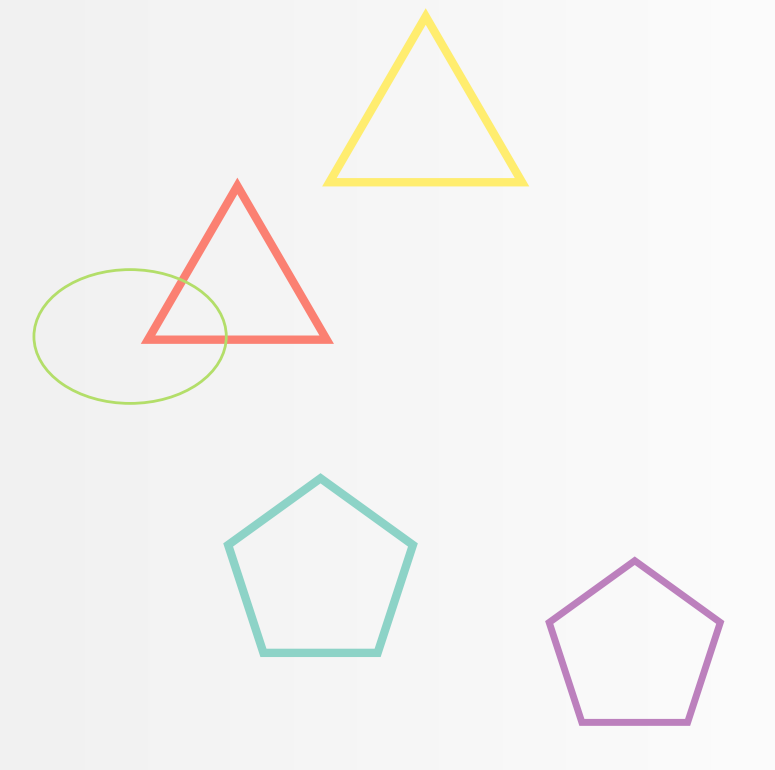[{"shape": "pentagon", "thickness": 3, "radius": 0.63, "center": [0.414, 0.254]}, {"shape": "triangle", "thickness": 3, "radius": 0.67, "center": [0.306, 0.625]}, {"shape": "oval", "thickness": 1, "radius": 0.62, "center": [0.168, 0.563]}, {"shape": "pentagon", "thickness": 2.5, "radius": 0.58, "center": [0.819, 0.156]}, {"shape": "triangle", "thickness": 3, "radius": 0.72, "center": [0.549, 0.835]}]